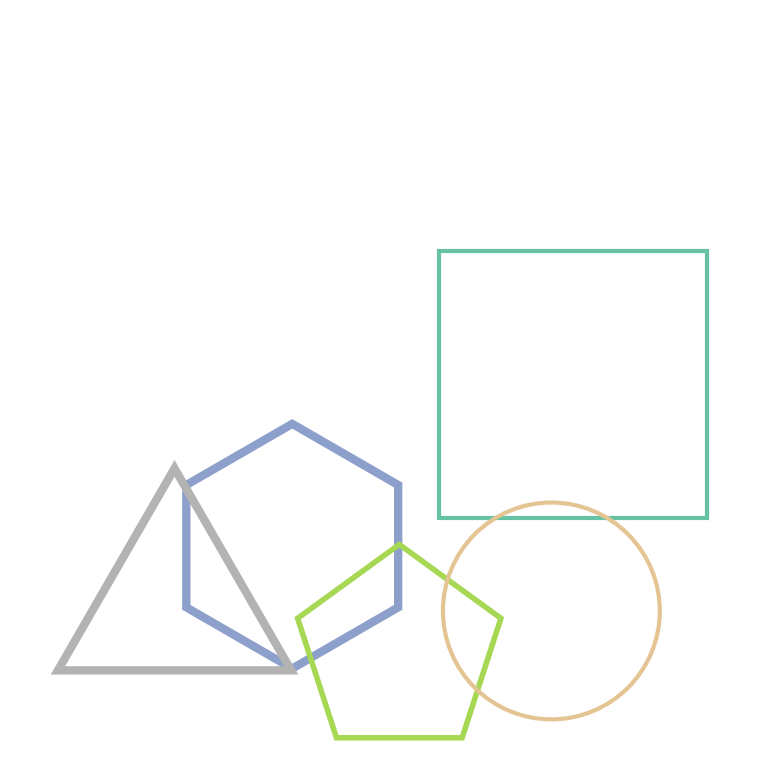[{"shape": "square", "thickness": 1.5, "radius": 0.87, "center": [0.744, 0.5]}, {"shape": "hexagon", "thickness": 3, "radius": 0.79, "center": [0.38, 0.291]}, {"shape": "pentagon", "thickness": 2, "radius": 0.69, "center": [0.519, 0.154]}, {"shape": "circle", "thickness": 1.5, "radius": 0.7, "center": [0.716, 0.207]}, {"shape": "triangle", "thickness": 3, "radius": 0.87, "center": [0.227, 0.217]}]